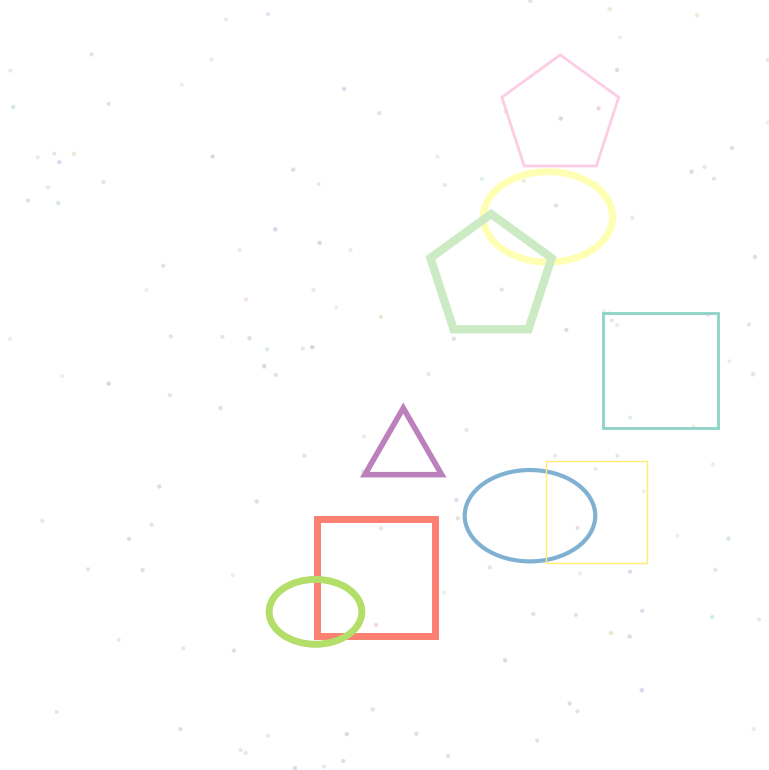[{"shape": "square", "thickness": 1, "radius": 0.37, "center": [0.857, 0.519]}, {"shape": "oval", "thickness": 2.5, "radius": 0.42, "center": [0.712, 0.718]}, {"shape": "square", "thickness": 2.5, "radius": 0.38, "center": [0.488, 0.25]}, {"shape": "oval", "thickness": 1.5, "radius": 0.42, "center": [0.688, 0.33]}, {"shape": "oval", "thickness": 2.5, "radius": 0.3, "center": [0.41, 0.205]}, {"shape": "pentagon", "thickness": 1, "radius": 0.4, "center": [0.728, 0.849]}, {"shape": "triangle", "thickness": 2, "radius": 0.29, "center": [0.524, 0.412]}, {"shape": "pentagon", "thickness": 3, "radius": 0.41, "center": [0.638, 0.639]}, {"shape": "square", "thickness": 0.5, "radius": 0.33, "center": [0.774, 0.335]}]